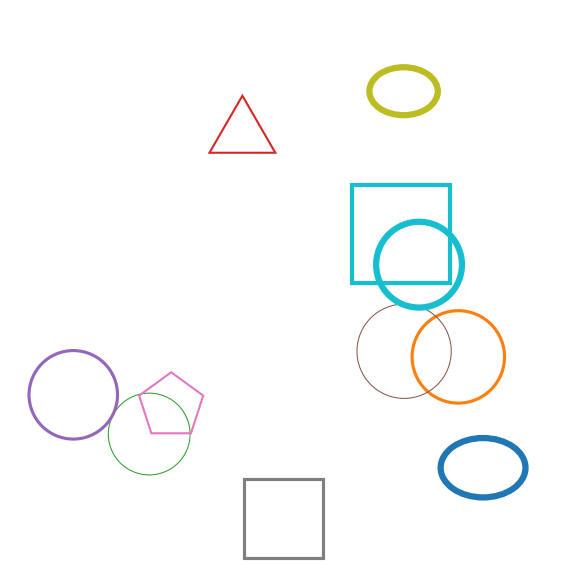[{"shape": "oval", "thickness": 3, "radius": 0.37, "center": [0.836, 0.189]}, {"shape": "circle", "thickness": 1.5, "radius": 0.4, "center": [0.794, 0.381]}, {"shape": "circle", "thickness": 0.5, "radius": 0.35, "center": [0.258, 0.248]}, {"shape": "triangle", "thickness": 1, "radius": 0.33, "center": [0.42, 0.768]}, {"shape": "circle", "thickness": 1.5, "radius": 0.38, "center": [0.127, 0.315]}, {"shape": "circle", "thickness": 0.5, "radius": 0.41, "center": [0.7, 0.391]}, {"shape": "pentagon", "thickness": 1, "radius": 0.29, "center": [0.296, 0.296]}, {"shape": "square", "thickness": 1.5, "radius": 0.34, "center": [0.491, 0.101]}, {"shape": "oval", "thickness": 3, "radius": 0.3, "center": [0.699, 0.841]}, {"shape": "square", "thickness": 2, "radius": 0.42, "center": [0.694, 0.594]}, {"shape": "circle", "thickness": 3, "radius": 0.37, "center": [0.726, 0.541]}]